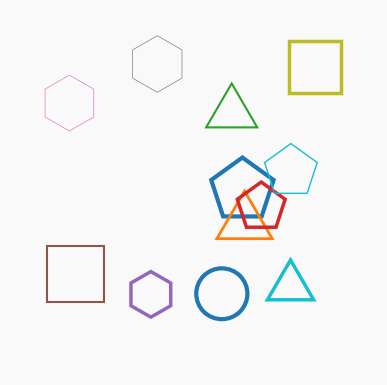[{"shape": "circle", "thickness": 3, "radius": 0.33, "center": [0.572, 0.237]}, {"shape": "pentagon", "thickness": 3, "radius": 0.42, "center": [0.626, 0.506]}, {"shape": "triangle", "thickness": 2, "radius": 0.41, "center": [0.631, 0.421]}, {"shape": "triangle", "thickness": 1.5, "radius": 0.38, "center": [0.598, 0.707]}, {"shape": "pentagon", "thickness": 2.5, "radius": 0.32, "center": [0.674, 0.462]}, {"shape": "hexagon", "thickness": 2.5, "radius": 0.3, "center": [0.389, 0.235]}, {"shape": "square", "thickness": 1.5, "radius": 0.36, "center": [0.195, 0.288]}, {"shape": "hexagon", "thickness": 0.5, "radius": 0.36, "center": [0.179, 0.732]}, {"shape": "hexagon", "thickness": 0.5, "radius": 0.37, "center": [0.406, 0.834]}, {"shape": "square", "thickness": 2.5, "radius": 0.34, "center": [0.812, 0.825]}, {"shape": "triangle", "thickness": 2.5, "radius": 0.34, "center": [0.75, 0.256]}, {"shape": "pentagon", "thickness": 1, "radius": 0.36, "center": [0.751, 0.556]}]